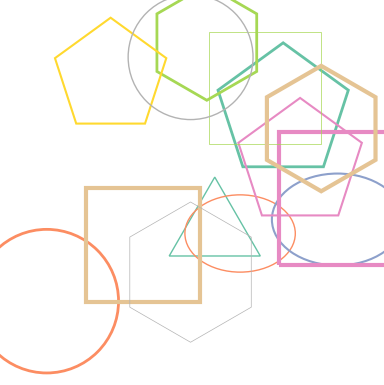[{"shape": "pentagon", "thickness": 2, "radius": 0.89, "center": [0.735, 0.711]}, {"shape": "triangle", "thickness": 1, "radius": 0.68, "center": [0.558, 0.403]}, {"shape": "circle", "thickness": 2, "radius": 0.93, "center": [0.121, 0.218]}, {"shape": "oval", "thickness": 1, "radius": 0.72, "center": [0.624, 0.394]}, {"shape": "oval", "thickness": 1.5, "radius": 0.85, "center": [0.877, 0.43]}, {"shape": "square", "thickness": 3, "radius": 0.86, "center": [0.898, 0.485]}, {"shape": "pentagon", "thickness": 1.5, "radius": 0.84, "center": [0.779, 0.577]}, {"shape": "hexagon", "thickness": 2, "radius": 0.75, "center": [0.537, 0.889]}, {"shape": "square", "thickness": 0.5, "radius": 0.73, "center": [0.688, 0.771]}, {"shape": "pentagon", "thickness": 1.5, "radius": 0.76, "center": [0.287, 0.802]}, {"shape": "square", "thickness": 3, "radius": 0.74, "center": [0.371, 0.363]}, {"shape": "hexagon", "thickness": 3, "radius": 0.81, "center": [0.834, 0.666]}, {"shape": "circle", "thickness": 1, "radius": 0.81, "center": [0.495, 0.852]}, {"shape": "hexagon", "thickness": 0.5, "radius": 0.91, "center": [0.495, 0.293]}]